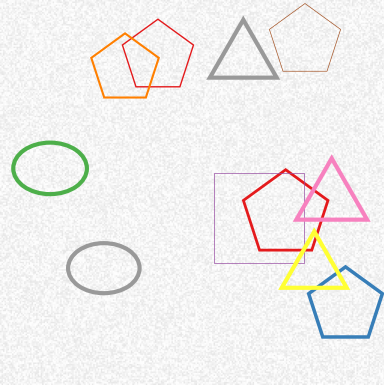[{"shape": "pentagon", "thickness": 1, "radius": 0.49, "center": [0.41, 0.853]}, {"shape": "pentagon", "thickness": 2, "radius": 0.58, "center": [0.742, 0.444]}, {"shape": "pentagon", "thickness": 2.5, "radius": 0.5, "center": [0.897, 0.206]}, {"shape": "oval", "thickness": 3, "radius": 0.48, "center": [0.13, 0.563]}, {"shape": "square", "thickness": 0.5, "radius": 0.59, "center": [0.673, 0.434]}, {"shape": "pentagon", "thickness": 1.5, "radius": 0.46, "center": [0.325, 0.821]}, {"shape": "triangle", "thickness": 3, "radius": 0.49, "center": [0.816, 0.301]}, {"shape": "pentagon", "thickness": 0.5, "radius": 0.49, "center": [0.792, 0.894]}, {"shape": "triangle", "thickness": 3, "radius": 0.53, "center": [0.862, 0.483]}, {"shape": "oval", "thickness": 3, "radius": 0.46, "center": [0.27, 0.303]}, {"shape": "triangle", "thickness": 3, "radius": 0.5, "center": [0.632, 0.848]}]